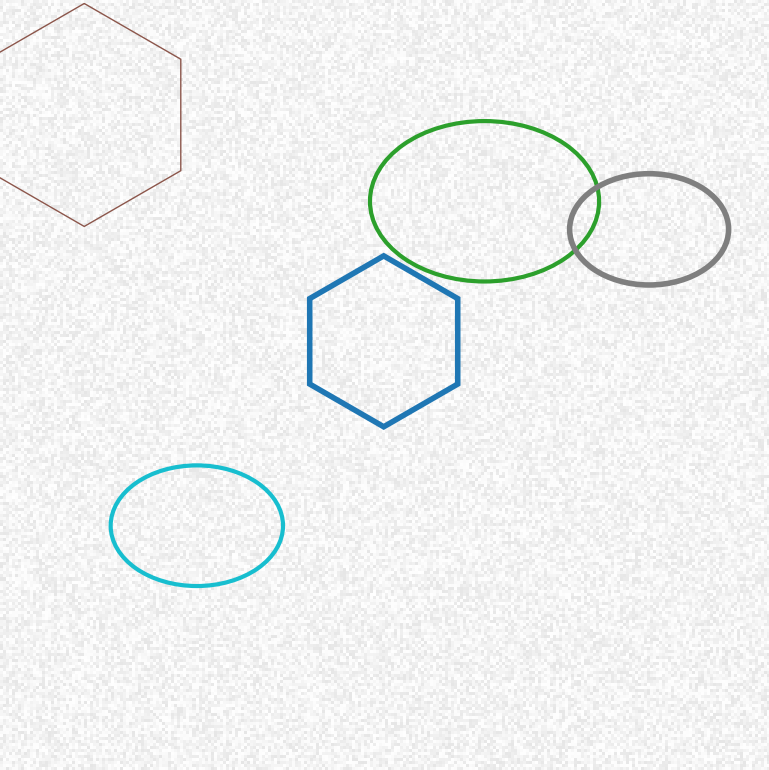[{"shape": "hexagon", "thickness": 2, "radius": 0.55, "center": [0.498, 0.557]}, {"shape": "oval", "thickness": 1.5, "radius": 0.74, "center": [0.629, 0.739]}, {"shape": "hexagon", "thickness": 0.5, "radius": 0.72, "center": [0.109, 0.851]}, {"shape": "oval", "thickness": 2, "radius": 0.52, "center": [0.843, 0.702]}, {"shape": "oval", "thickness": 1.5, "radius": 0.56, "center": [0.256, 0.317]}]